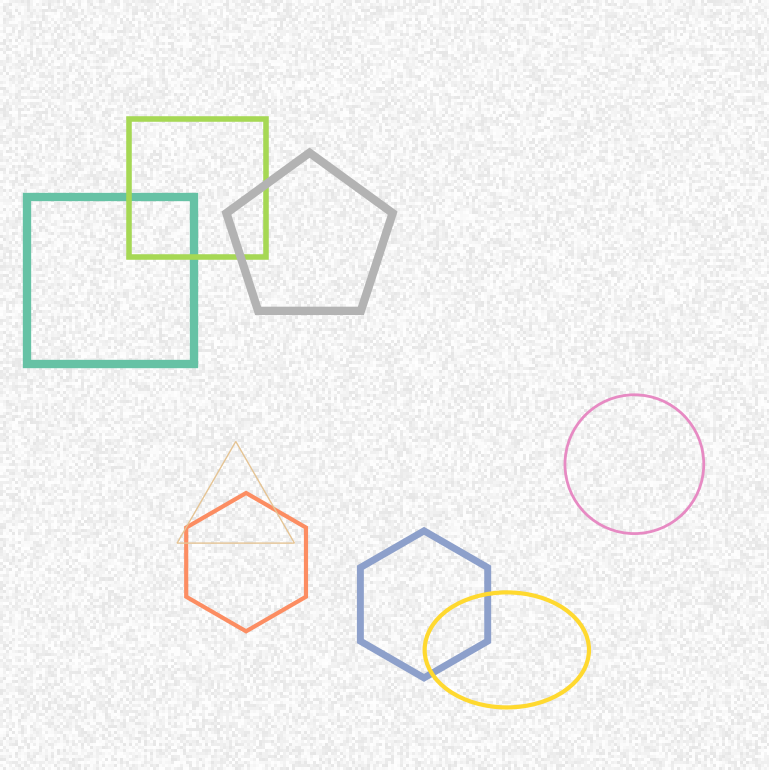[{"shape": "square", "thickness": 3, "radius": 0.54, "center": [0.143, 0.636]}, {"shape": "hexagon", "thickness": 1.5, "radius": 0.45, "center": [0.32, 0.27]}, {"shape": "hexagon", "thickness": 2.5, "radius": 0.48, "center": [0.551, 0.215]}, {"shape": "circle", "thickness": 1, "radius": 0.45, "center": [0.824, 0.397]}, {"shape": "square", "thickness": 2, "radius": 0.45, "center": [0.256, 0.756]}, {"shape": "oval", "thickness": 1.5, "radius": 0.53, "center": [0.658, 0.156]}, {"shape": "triangle", "thickness": 0.5, "radius": 0.44, "center": [0.306, 0.339]}, {"shape": "pentagon", "thickness": 3, "radius": 0.57, "center": [0.402, 0.688]}]